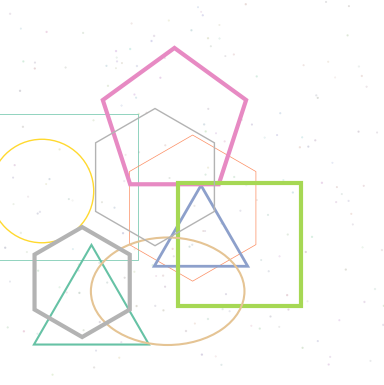[{"shape": "triangle", "thickness": 1.5, "radius": 0.86, "center": [0.238, 0.191]}, {"shape": "square", "thickness": 0.5, "radius": 0.95, "center": [0.169, 0.515]}, {"shape": "hexagon", "thickness": 0.5, "radius": 0.95, "center": [0.5, 0.46]}, {"shape": "triangle", "thickness": 2, "radius": 0.7, "center": [0.522, 0.378]}, {"shape": "pentagon", "thickness": 3, "radius": 0.98, "center": [0.453, 0.68]}, {"shape": "square", "thickness": 3, "radius": 0.8, "center": [0.621, 0.365]}, {"shape": "circle", "thickness": 1, "radius": 0.67, "center": [0.109, 0.504]}, {"shape": "oval", "thickness": 1.5, "radius": 1.0, "center": [0.436, 0.244]}, {"shape": "hexagon", "thickness": 3, "radius": 0.71, "center": [0.213, 0.267]}, {"shape": "hexagon", "thickness": 1, "radius": 0.89, "center": [0.403, 0.54]}]